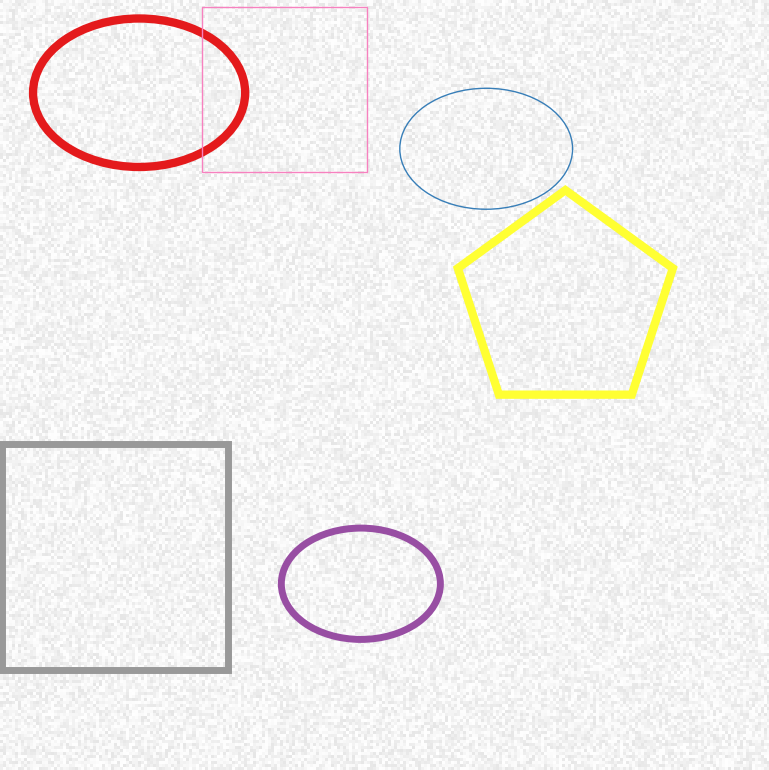[{"shape": "oval", "thickness": 3, "radius": 0.69, "center": [0.181, 0.88]}, {"shape": "oval", "thickness": 0.5, "radius": 0.56, "center": [0.631, 0.807]}, {"shape": "oval", "thickness": 2.5, "radius": 0.52, "center": [0.469, 0.242]}, {"shape": "pentagon", "thickness": 3, "radius": 0.73, "center": [0.734, 0.606]}, {"shape": "square", "thickness": 0.5, "radius": 0.54, "center": [0.37, 0.884]}, {"shape": "square", "thickness": 2.5, "radius": 0.73, "center": [0.149, 0.277]}]